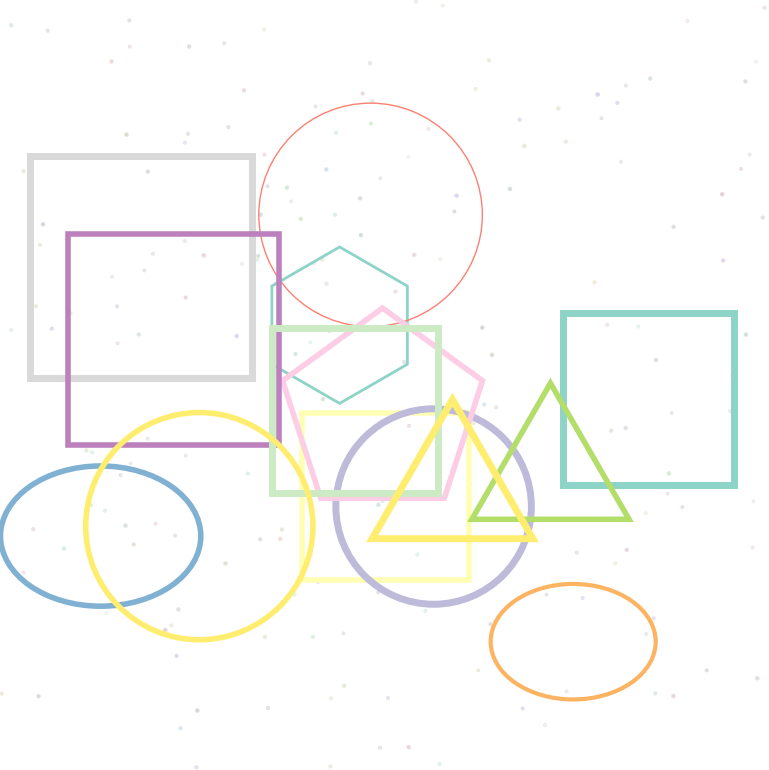[{"shape": "square", "thickness": 2.5, "radius": 0.56, "center": [0.842, 0.482]}, {"shape": "hexagon", "thickness": 1, "radius": 0.51, "center": [0.441, 0.578]}, {"shape": "square", "thickness": 2, "radius": 0.54, "center": [0.501, 0.355]}, {"shape": "circle", "thickness": 2.5, "radius": 0.63, "center": [0.563, 0.342]}, {"shape": "circle", "thickness": 0.5, "radius": 0.73, "center": [0.481, 0.721]}, {"shape": "oval", "thickness": 2, "radius": 0.65, "center": [0.131, 0.304]}, {"shape": "oval", "thickness": 1.5, "radius": 0.54, "center": [0.744, 0.167]}, {"shape": "triangle", "thickness": 2, "radius": 0.59, "center": [0.715, 0.385]}, {"shape": "pentagon", "thickness": 2, "radius": 0.68, "center": [0.497, 0.463]}, {"shape": "square", "thickness": 2.5, "radius": 0.72, "center": [0.183, 0.653]}, {"shape": "square", "thickness": 2, "radius": 0.69, "center": [0.226, 0.56]}, {"shape": "square", "thickness": 2.5, "radius": 0.54, "center": [0.461, 0.467]}, {"shape": "triangle", "thickness": 2.5, "radius": 0.6, "center": [0.588, 0.361]}, {"shape": "circle", "thickness": 2, "radius": 0.74, "center": [0.259, 0.317]}]